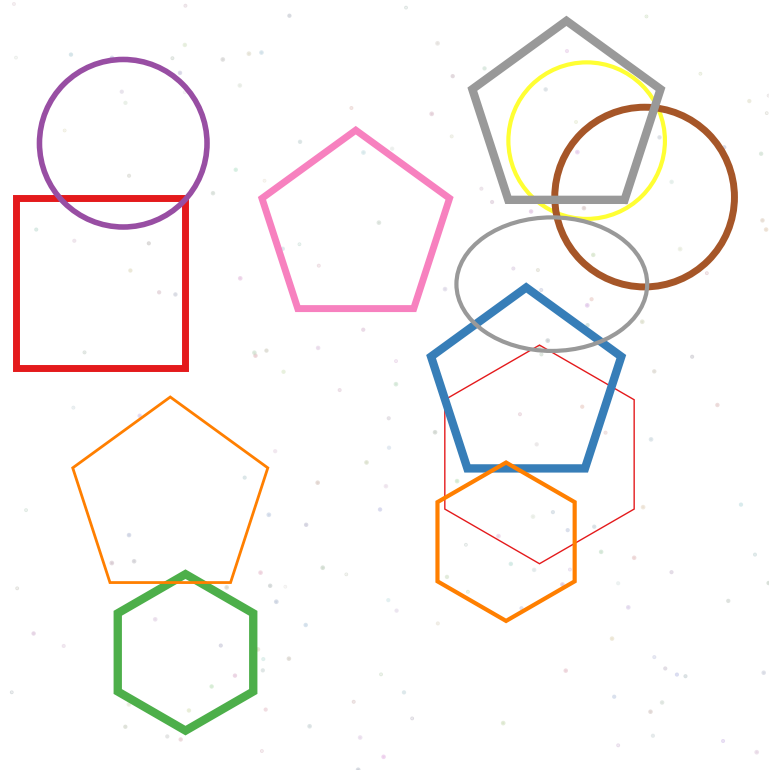[{"shape": "square", "thickness": 2.5, "radius": 0.55, "center": [0.131, 0.632]}, {"shape": "hexagon", "thickness": 0.5, "radius": 0.71, "center": [0.701, 0.41]}, {"shape": "pentagon", "thickness": 3, "radius": 0.65, "center": [0.683, 0.497]}, {"shape": "hexagon", "thickness": 3, "radius": 0.51, "center": [0.241, 0.153]}, {"shape": "circle", "thickness": 2, "radius": 0.54, "center": [0.16, 0.814]}, {"shape": "hexagon", "thickness": 1.5, "radius": 0.51, "center": [0.657, 0.296]}, {"shape": "pentagon", "thickness": 1, "radius": 0.67, "center": [0.221, 0.351]}, {"shape": "circle", "thickness": 1.5, "radius": 0.51, "center": [0.762, 0.817]}, {"shape": "circle", "thickness": 2.5, "radius": 0.58, "center": [0.837, 0.744]}, {"shape": "pentagon", "thickness": 2.5, "radius": 0.64, "center": [0.462, 0.703]}, {"shape": "pentagon", "thickness": 3, "radius": 0.64, "center": [0.736, 0.844]}, {"shape": "oval", "thickness": 1.5, "radius": 0.62, "center": [0.717, 0.631]}]